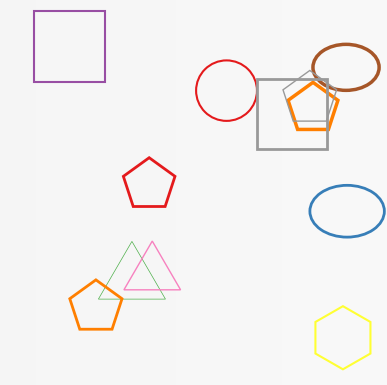[{"shape": "circle", "thickness": 1.5, "radius": 0.39, "center": [0.585, 0.765]}, {"shape": "pentagon", "thickness": 2, "radius": 0.35, "center": [0.385, 0.52]}, {"shape": "oval", "thickness": 2, "radius": 0.48, "center": [0.896, 0.451]}, {"shape": "triangle", "thickness": 0.5, "radius": 0.5, "center": [0.34, 0.273]}, {"shape": "square", "thickness": 1.5, "radius": 0.46, "center": [0.179, 0.879]}, {"shape": "pentagon", "thickness": 2, "radius": 0.35, "center": [0.248, 0.202]}, {"shape": "pentagon", "thickness": 2.5, "radius": 0.34, "center": [0.808, 0.718]}, {"shape": "hexagon", "thickness": 1.5, "radius": 0.41, "center": [0.885, 0.123]}, {"shape": "oval", "thickness": 2.5, "radius": 0.43, "center": [0.893, 0.825]}, {"shape": "triangle", "thickness": 1, "radius": 0.42, "center": [0.393, 0.289]}, {"shape": "pentagon", "thickness": 1, "radius": 0.36, "center": [0.799, 0.744]}, {"shape": "square", "thickness": 2, "radius": 0.46, "center": [0.753, 0.704]}]